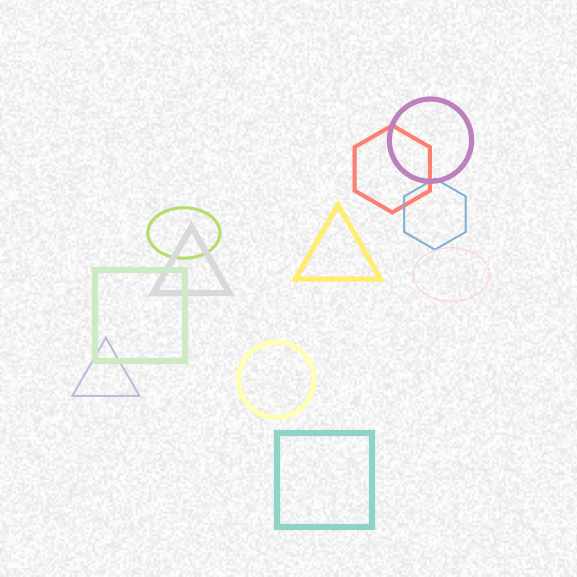[{"shape": "square", "thickness": 3, "radius": 0.41, "center": [0.562, 0.168]}, {"shape": "circle", "thickness": 2.5, "radius": 0.33, "center": [0.478, 0.342]}, {"shape": "triangle", "thickness": 1, "radius": 0.34, "center": [0.183, 0.347]}, {"shape": "hexagon", "thickness": 2, "radius": 0.38, "center": [0.679, 0.707]}, {"shape": "hexagon", "thickness": 1, "radius": 0.31, "center": [0.753, 0.628]}, {"shape": "oval", "thickness": 1.5, "radius": 0.31, "center": [0.318, 0.596]}, {"shape": "oval", "thickness": 0.5, "radius": 0.33, "center": [0.781, 0.524]}, {"shape": "triangle", "thickness": 3, "radius": 0.38, "center": [0.331, 0.53]}, {"shape": "circle", "thickness": 2.5, "radius": 0.36, "center": [0.745, 0.756]}, {"shape": "square", "thickness": 3, "radius": 0.39, "center": [0.242, 0.453]}, {"shape": "triangle", "thickness": 2.5, "radius": 0.43, "center": [0.585, 0.559]}]